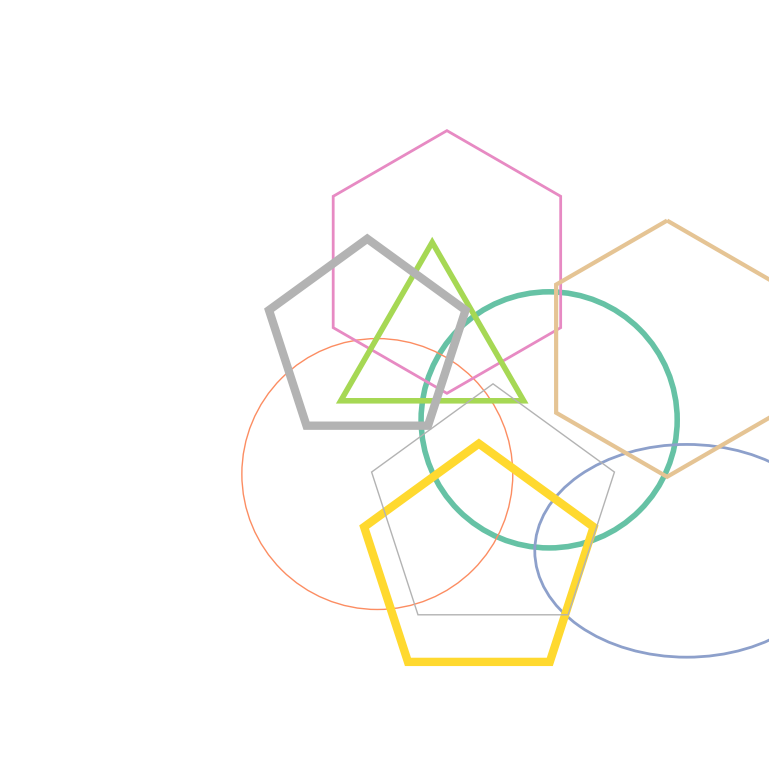[{"shape": "circle", "thickness": 2, "radius": 0.83, "center": [0.713, 0.455]}, {"shape": "circle", "thickness": 0.5, "radius": 0.88, "center": [0.49, 0.384]}, {"shape": "oval", "thickness": 1, "radius": 0.99, "center": [0.892, 0.285]}, {"shape": "hexagon", "thickness": 1, "radius": 0.85, "center": [0.58, 0.66]}, {"shape": "triangle", "thickness": 2, "radius": 0.69, "center": [0.561, 0.548]}, {"shape": "pentagon", "thickness": 3, "radius": 0.78, "center": [0.622, 0.267]}, {"shape": "hexagon", "thickness": 1.5, "radius": 0.83, "center": [0.866, 0.547]}, {"shape": "pentagon", "thickness": 0.5, "radius": 0.83, "center": [0.64, 0.336]}, {"shape": "pentagon", "thickness": 3, "radius": 0.67, "center": [0.477, 0.556]}]